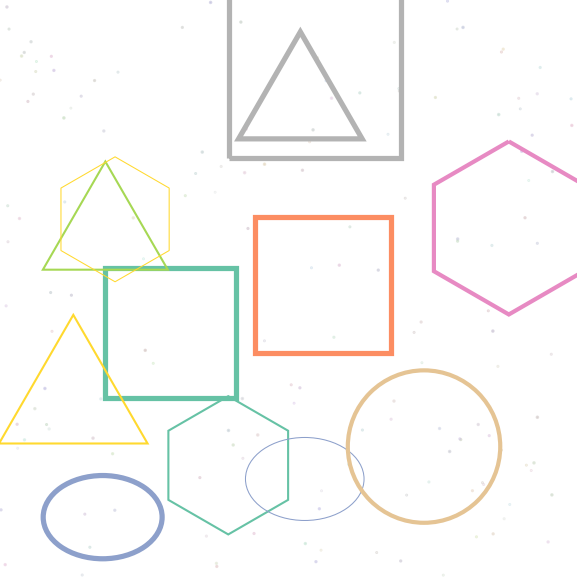[{"shape": "hexagon", "thickness": 1, "radius": 0.6, "center": [0.395, 0.193]}, {"shape": "square", "thickness": 2.5, "radius": 0.56, "center": [0.295, 0.423]}, {"shape": "square", "thickness": 2.5, "radius": 0.59, "center": [0.559, 0.506]}, {"shape": "oval", "thickness": 0.5, "radius": 0.51, "center": [0.528, 0.17]}, {"shape": "oval", "thickness": 2.5, "radius": 0.51, "center": [0.178, 0.104]}, {"shape": "hexagon", "thickness": 2, "radius": 0.75, "center": [0.881, 0.604]}, {"shape": "triangle", "thickness": 1, "radius": 0.62, "center": [0.182, 0.595]}, {"shape": "triangle", "thickness": 1, "radius": 0.74, "center": [0.127, 0.305]}, {"shape": "hexagon", "thickness": 0.5, "radius": 0.54, "center": [0.199, 0.619]}, {"shape": "circle", "thickness": 2, "radius": 0.66, "center": [0.734, 0.226]}, {"shape": "triangle", "thickness": 2.5, "radius": 0.62, "center": [0.52, 0.82]}, {"shape": "square", "thickness": 2.5, "radius": 0.74, "center": [0.546, 0.874]}]